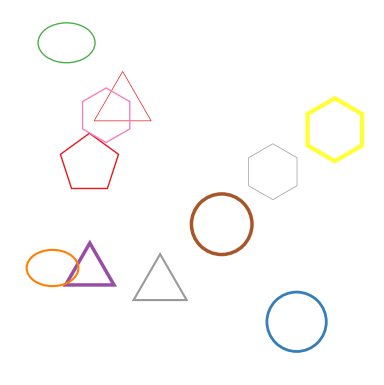[{"shape": "triangle", "thickness": 0.5, "radius": 0.43, "center": [0.319, 0.729]}, {"shape": "pentagon", "thickness": 1, "radius": 0.4, "center": [0.232, 0.575]}, {"shape": "circle", "thickness": 2, "radius": 0.39, "center": [0.77, 0.164]}, {"shape": "oval", "thickness": 1, "radius": 0.37, "center": [0.173, 0.889]}, {"shape": "triangle", "thickness": 2.5, "radius": 0.36, "center": [0.233, 0.296]}, {"shape": "oval", "thickness": 1.5, "radius": 0.34, "center": [0.136, 0.304]}, {"shape": "hexagon", "thickness": 3, "radius": 0.41, "center": [0.87, 0.663]}, {"shape": "circle", "thickness": 2.5, "radius": 0.39, "center": [0.576, 0.418]}, {"shape": "hexagon", "thickness": 1, "radius": 0.35, "center": [0.276, 0.701]}, {"shape": "triangle", "thickness": 1.5, "radius": 0.4, "center": [0.416, 0.26]}, {"shape": "hexagon", "thickness": 0.5, "radius": 0.36, "center": [0.709, 0.554]}]